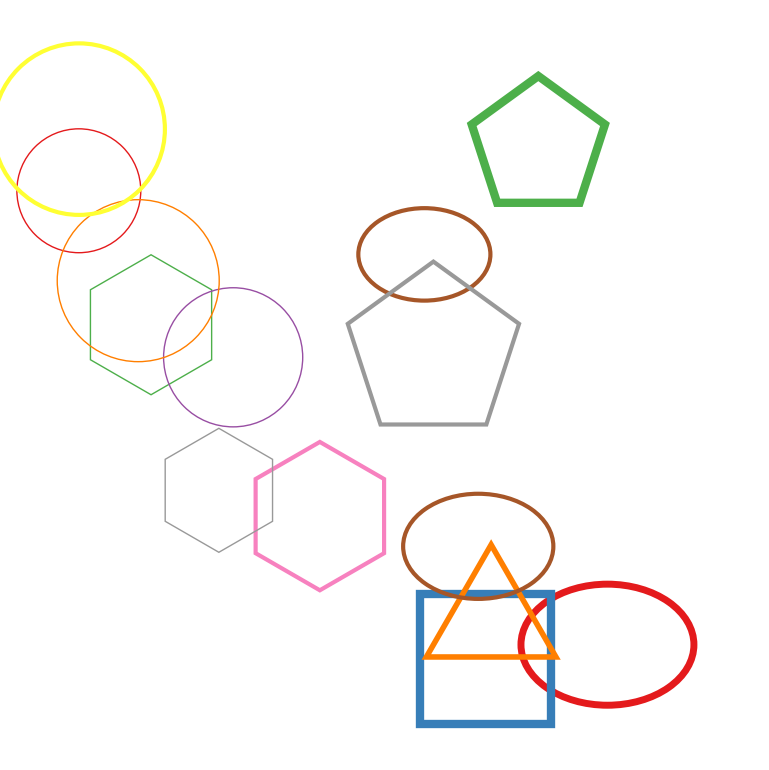[{"shape": "circle", "thickness": 0.5, "radius": 0.4, "center": [0.102, 0.752]}, {"shape": "oval", "thickness": 2.5, "radius": 0.56, "center": [0.789, 0.163]}, {"shape": "square", "thickness": 3, "radius": 0.42, "center": [0.63, 0.144]}, {"shape": "pentagon", "thickness": 3, "radius": 0.46, "center": [0.699, 0.81]}, {"shape": "hexagon", "thickness": 0.5, "radius": 0.45, "center": [0.196, 0.578]}, {"shape": "circle", "thickness": 0.5, "radius": 0.45, "center": [0.303, 0.536]}, {"shape": "triangle", "thickness": 2, "radius": 0.49, "center": [0.638, 0.195]}, {"shape": "circle", "thickness": 0.5, "radius": 0.53, "center": [0.18, 0.635]}, {"shape": "circle", "thickness": 1.5, "radius": 0.56, "center": [0.103, 0.832]}, {"shape": "oval", "thickness": 1.5, "radius": 0.49, "center": [0.621, 0.29]}, {"shape": "oval", "thickness": 1.5, "radius": 0.43, "center": [0.551, 0.67]}, {"shape": "hexagon", "thickness": 1.5, "radius": 0.48, "center": [0.415, 0.33]}, {"shape": "pentagon", "thickness": 1.5, "radius": 0.58, "center": [0.563, 0.543]}, {"shape": "hexagon", "thickness": 0.5, "radius": 0.4, "center": [0.284, 0.363]}]